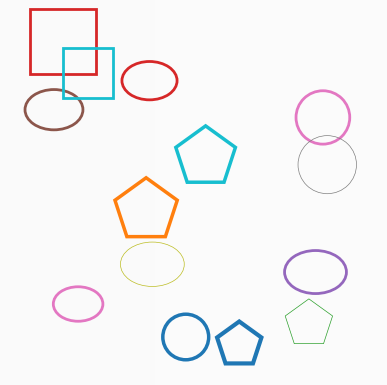[{"shape": "circle", "thickness": 2.5, "radius": 0.3, "center": [0.479, 0.125]}, {"shape": "pentagon", "thickness": 3, "radius": 0.3, "center": [0.617, 0.105]}, {"shape": "pentagon", "thickness": 2.5, "radius": 0.42, "center": [0.377, 0.454]}, {"shape": "pentagon", "thickness": 0.5, "radius": 0.32, "center": [0.797, 0.159]}, {"shape": "square", "thickness": 2, "radius": 0.42, "center": [0.163, 0.892]}, {"shape": "oval", "thickness": 2, "radius": 0.36, "center": [0.386, 0.79]}, {"shape": "oval", "thickness": 2, "radius": 0.4, "center": [0.814, 0.293]}, {"shape": "oval", "thickness": 2, "radius": 0.37, "center": [0.139, 0.715]}, {"shape": "circle", "thickness": 2, "radius": 0.35, "center": [0.833, 0.695]}, {"shape": "oval", "thickness": 2, "radius": 0.32, "center": [0.202, 0.21]}, {"shape": "circle", "thickness": 0.5, "radius": 0.38, "center": [0.845, 0.572]}, {"shape": "oval", "thickness": 0.5, "radius": 0.41, "center": [0.393, 0.314]}, {"shape": "pentagon", "thickness": 2.5, "radius": 0.4, "center": [0.531, 0.592]}, {"shape": "square", "thickness": 2, "radius": 0.32, "center": [0.227, 0.81]}]